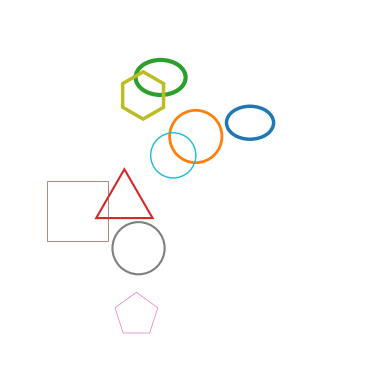[{"shape": "oval", "thickness": 2.5, "radius": 0.31, "center": [0.649, 0.681]}, {"shape": "circle", "thickness": 2, "radius": 0.34, "center": [0.509, 0.646]}, {"shape": "oval", "thickness": 3, "radius": 0.32, "center": [0.417, 0.799]}, {"shape": "triangle", "thickness": 1.5, "radius": 0.42, "center": [0.323, 0.476]}, {"shape": "square", "thickness": 0.5, "radius": 0.39, "center": [0.201, 0.451]}, {"shape": "pentagon", "thickness": 0.5, "radius": 0.29, "center": [0.354, 0.182]}, {"shape": "circle", "thickness": 1.5, "radius": 0.34, "center": [0.36, 0.355]}, {"shape": "hexagon", "thickness": 2.5, "radius": 0.31, "center": [0.372, 0.752]}, {"shape": "circle", "thickness": 1, "radius": 0.29, "center": [0.45, 0.596]}]